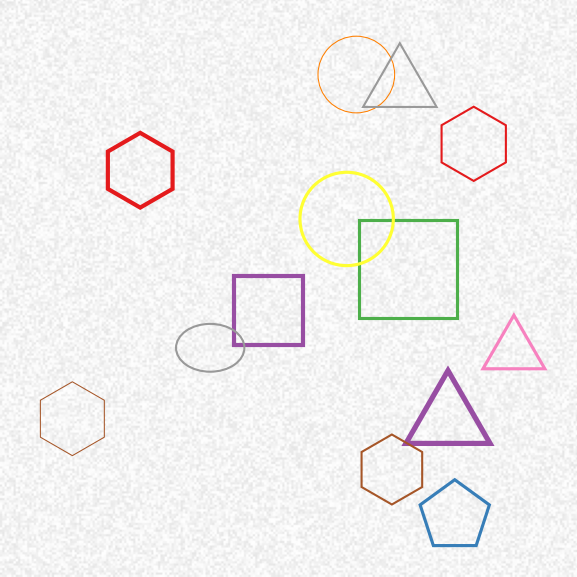[{"shape": "hexagon", "thickness": 1, "radius": 0.32, "center": [0.82, 0.75]}, {"shape": "hexagon", "thickness": 2, "radius": 0.32, "center": [0.243, 0.704]}, {"shape": "pentagon", "thickness": 1.5, "radius": 0.32, "center": [0.787, 0.105]}, {"shape": "square", "thickness": 1.5, "radius": 0.43, "center": [0.707, 0.533]}, {"shape": "triangle", "thickness": 2.5, "radius": 0.42, "center": [0.776, 0.273]}, {"shape": "square", "thickness": 2, "radius": 0.3, "center": [0.465, 0.461]}, {"shape": "circle", "thickness": 0.5, "radius": 0.33, "center": [0.617, 0.87]}, {"shape": "circle", "thickness": 1.5, "radius": 0.4, "center": [0.6, 0.62]}, {"shape": "hexagon", "thickness": 1, "radius": 0.3, "center": [0.679, 0.186]}, {"shape": "hexagon", "thickness": 0.5, "radius": 0.32, "center": [0.125, 0.274]}, {"shape": "triangle", "thickness": 1.5, "radius": 0.31, "center": [0.89, 0.391]}, {"shape": "oval", "thickness": 1, "radius": 0.3, "center": [0.364, 0.397]}, {"shape": "triangle", "thickness": 1, "radius": 0.37, "center": [0.692, 0.851]}]